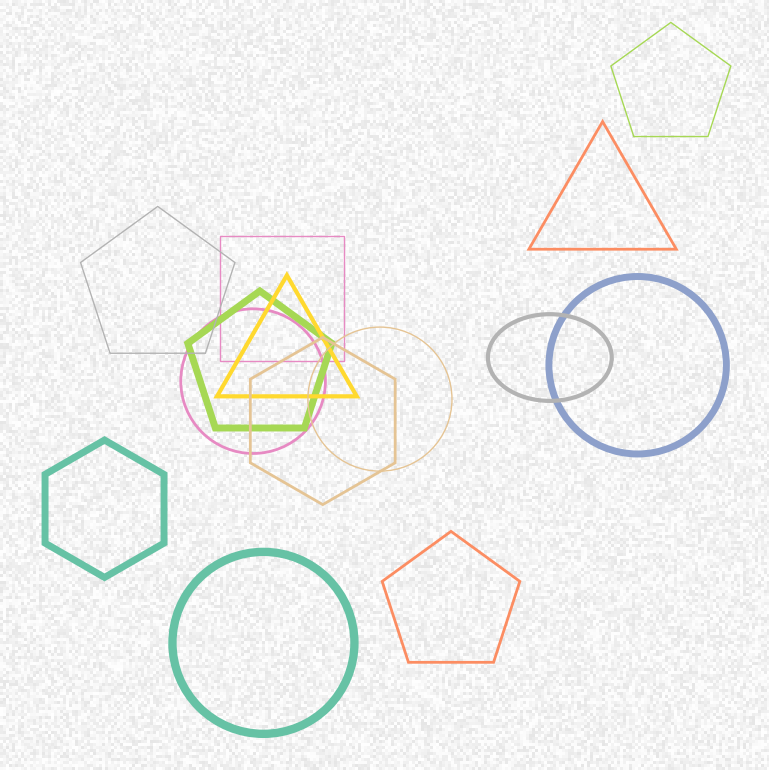[{"shape": "hexagon", "thickness": 2.5, "radius": 0.45, "center": [0.136, 0.339]}, {"shape": "circle", "thickness": 3, "radius": 0.59, "center": [0.342, 0.165]}, {"shape": "pentagon", "thickness": 1, "radius": 0.47, "center": [0.586, 0.216]}, {"shape": "triangle", "thickness": 1, "radius": 0.55, "center": [0.783, 0.732]}, {"shape": "circle", "thickness": 2.5, "radius": 0.58, "center": [0.828, 0.526]}, {"shape": "square", "thickness": 0.5, "radius": 0.41, "center": [0.366, 0.613]}, {"shape": "circle", "thickness": 1, "radius": 0.47, "center": [0.329, 0.505]}, {"shape": "pentagon", "thickness": 2.5, "radius": 0.49, "center": [0.337, 0.524]}, {"shape": "pentagon", "thickness": 0.5, "radius": 0.41, "center": [0.871, 0.889]}, {"shape": "triangle", "thickness": 1.5, "radius": 0.52, "center": [0.373, 0.538]}, {"shape": "hexagon", "thickness": 1, "radius": 0.54, "center": [0.419, 0.453]}, {"shape": "circle", "thickness": 0.5, "radius": 0.47, "center": [0.493, 0.482]}, {"shape": "oval", "thickness": 1.5, "radius": 0.4, "center": [0.714, 0.536]}, {"shape": "pentagon", "thickness": 0.5, "radius": 0.53, "center": [0.205, 0.627]}]